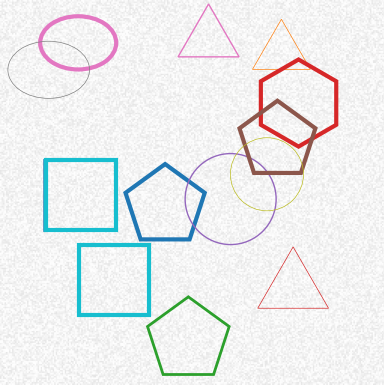[{"shape": "pentagon", "thickness": 3, "radius": 0.54, "center": [0.429, 0.466]}, {"shape": "square", "thickness": 0.5, "radius": 0.47, "center": [0.205, 0.493]}, {"shape": "triangle", "thickness": 0.5, "radius": 0.43, "center": [0.731, 0.863]}, {"shape": "pentagon", "thickness": 2, "radius": 0.56, "center": [0.489, 0.117]}, {"shape": "hexagon", "thickness": 3, "radius": 0.57, "center": [0.775, 0.732]}, {"shape": "triangle", "thickness": 0.5, "radius": 0.53, "center": [0.761, 0.252]}, {"shape": "circle", "thickness": 1, "radius": 0.59, "center": [0.599, 0.483]}, {"shape": "pentagon", "thickness": 3, "radius": 0.52, "center": [0.721, 0.635]}, {"shape": "triangle", "thickness": 1, "radius": 0.46, "center": [0.542, 0.898]}, {"shape": "oval", "thickness": 3, "radius": 0.49, "center": [0.203, 0.889]}, {"shape": "oval", "thickness": 0.5, "radius": 0.53, "center": [0.126, 0.819]}, {"shape": "circle", "thickness": 0.5, "radius": 0.47, "center": [0.693, 0.547]}, {"shape": "square", "thickness": 3, "radius": 0.46, "center": [0.296, 0.272]}, {"shape": "square", "thickness": 3, "radius": 0.46, "center": [0.211, 0.494]}]